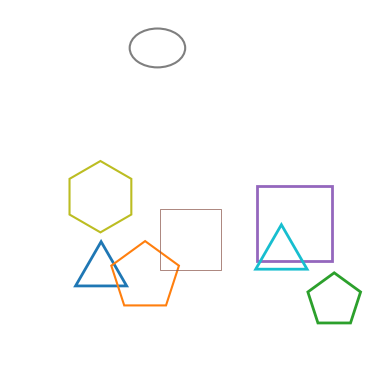[{"shape": "triangle", "thickness": 2, "radius": 0.38, "center": [0.263, 0.296]}, {"shape": "pentagon", "thickness": 1.5, "radius": 0.46, "center": [0.377, 0.281]}, {"shape": "pentagon", "thickness": 2, "radius": 0.36, "center": [0.868, 0.219]}, {"shape": "square", "thickness": 2, "radius": 0.49, "center": [0.765, 0.419]}, {"shape": "square", "thickness": 0.5, "radius": 0.4, "center": [0.495, 0.379]}, {"shape": "oval", "thickness": 1.5, "radius": 0.36, "center": [0.409, 0.875]}, {"shape": "hexagon", "thickness": 1.5, "radius": 0.46, "center": [0.261, 0.489]}, {"shape": "triangle", "thickness": 2, "radius": 0.39, "center": [0.731, 0.339]}]